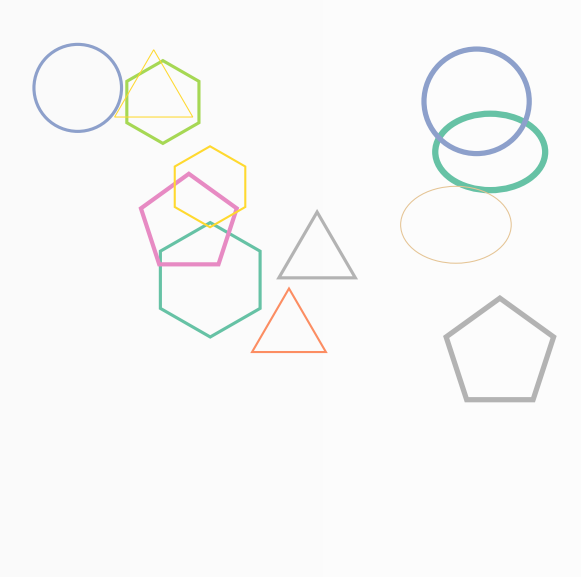[{"shape": "oval", "thickness": 3, "radius": 0.47, "center": [0.843, 0.736]}, {"shape": "hexagon", "thickness": 1.5, "radius": 0.5, "center": [0.362, 0.515]}, {"shape": "triangle", "thickness": 1, "radius": 0.37, "center": [0.497, 0.426]}, {"shape": "circle", "thickness": 2.5, "radius": 0.45, "center": [0.82, 0.824]}, {"shape": "circle", "thickness": 1.5, "radius": 0.38, "center": [0.134, 0.847]}, {"shape": "pentagon", "thickness": 2, "radius": 0.43, "center": [0.325, 0.612]}, {"shape": "hexagon", "thickness": 1.5, "radius": 0.36, "center": [0.28, 0.822]}, {"shape": "hexagon", "thickness": 1, "radius": 0.35, "center": [0.361, 0.676]}, {"shape": "triangle", "thickness": 0.5, "radius": 0.39, "center": [0.264, 0.835]}, {"shape": "oval", "thickness": 0.5, "radius": 0.48, "center": [0.784, 0.61]}, {"shape": "pentagon", "thickness": 2.5, "radius": 0.49, "center": [0.86, 0.386]}, {"shape": "triangle", "thickness": 1.5, "radius": 0.38, "center": [0.546, 0.556]}]